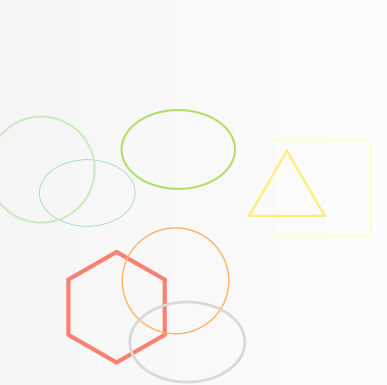[{"shape": "oval", "thickness": 0.5, "radius": 0.62, "center": [0.225, 0.499]}, {"shape": "square", "thickness": 0.5, "radius": 0.63, "center": [0.829, 0.512]}, {"shape": "hexagon", "thickness": 3, "radius": 0.72, "center": [0.301, 0.202]}, {"shape": "circle", "thickness": 1, "radius": 0.69, "center": [0.453, 0.27]}, {"shape": "oval", "thickness": 1.5, "radius": 0.73, "center": [0.46, 0.612]}, {"shape": "oval", "thickness": 2, "radius": 0.74, "center": [0.483, 0.112]}, {"shape": "circle", "thickness": 1.5, "radius": 0.69, "center": [0.106, 0.56]}, {"shape": "triangle", "thickness": 1.5, "radius": 0.56, "center": [0.74, 0.496]}]